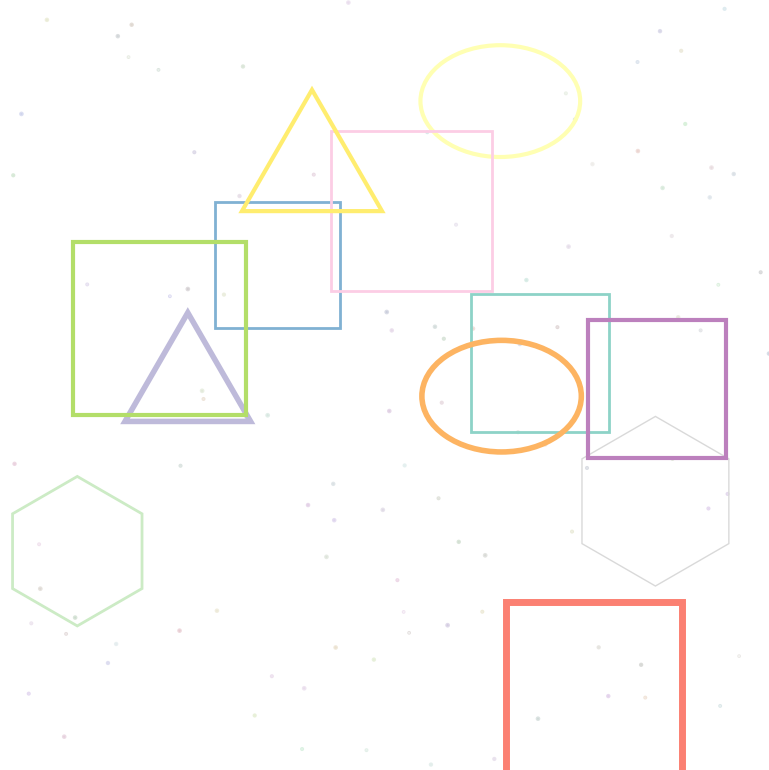[{"shape": "square", "thickness": 1, "radius": 0.45, "center": [0.701, 0.528]}, {"shape": "oval", "thickness": 1.5, "radius": 0.52, "center": [0.65, 0.869]}, {"shape": "triangle", "thickness": 2, "radius": 0.47, "center": [0.244, 0.5]}, {"shape": "square", "thickness": 2.5, "radius": 0.57, "center": [0.771, 0.104]}, {"shape": "square", "thickness": 1, "radius": 0.41, "center": [0.36, 0.656]}, {"shape": "oval", "thickness": 2, "radius": 0.52, "center": [0.651, 0.486]}, {"shape": "square", "thickness": 1.5, "radius": 0.56, "center": [0.208, 0.573]}, {"shape": "square", "thickness": 1, "radius": 0.52, "center": [0.534, 0.726]}, {"shape": "hexagon", "thickness": 0.5, "radius": 0.55, "center": [0.851, 0.349]}, {"shape": "square", "thickness": 1.5, "radius": 0.45, "center": [0.853, 0.495]}, {"shape": "hexagon", "thickness": 1, "radius": 0.49, "center": [0.1, 0.284]}, {"shape": "triangle", "thickness": 1.5, "radius": 0.53, "center": [0.405, 0.778]}]